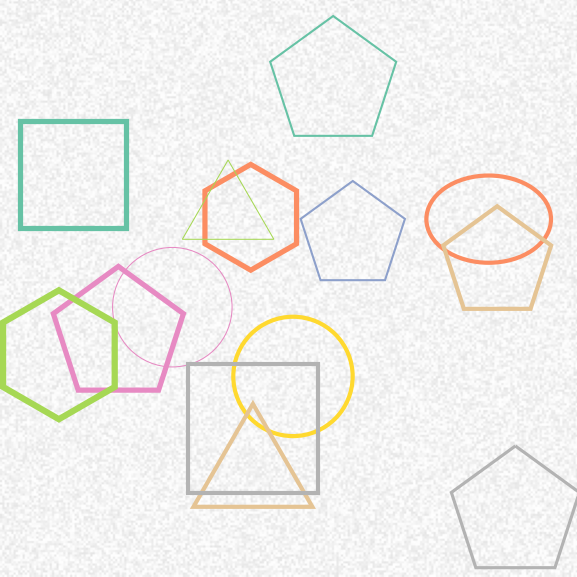[{"shape": "square", "thickness": 2.5, "radius": 0.46, "center": [0.126, 0.698]}, {"shape": "pentagon", "thickness": 1, "radius": 0.57, "center": [0.577, 0.857]}, {"shape": "hexagon", "thickness": 2.5, "radius": 0.46, "center": [0.434, 0.623]}, {"shape": "oval", "thickness": 2, "radius": 0.54, "center": [0.846, 0.62]}, {"shape": "pentagon", "thickness": 1, "radius": 0.47, "center": [0.611, 0.591]}, {"shape": "pentagon", "thickness": 2.5, "radius": 0.59, "center": [0.205, 0.419]}, {"shape": "circle", "thickness": 0.5, "radius": 0.52, "center": [0.298, 0.467]}, {"shape": "hexagon", "thickness": 3, "radius": 0.56, "center": [0.102, 0.385]}, {"shape": "triangle", "thickness": 0.5, "radius": 0.46, "center": [0.395, 0.631]}, {"shape": "circle", "thickness": 2, "radius": 0.52, "center": [0.507, 0.347]}, {"shape": "pentagon", "thickness": 2, "radius": 0.49, "center": [0.861, 0.544]}, {"shape": "triangle", "thickness": 2, "radius": 0.59, "center": [0.438, 0.181]}, {"shape": "square", "thickness": 2, "radius": 0.56, "center": [0.438, 0.257]}, {"shape": "pentagon", "thickness": 1.5, "radius": 0.58, "center": [0.892, 0.11]}]